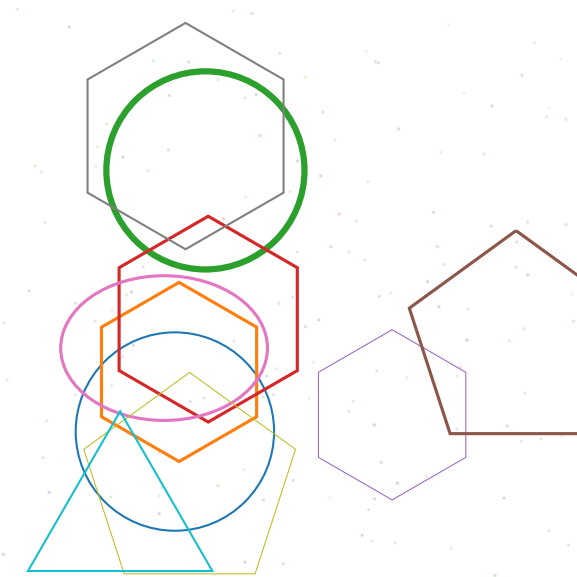[{"shape": "circle", "thickness": 1, "radius": 0.86, "center": [0.303, 0.252]}, {"shape": "hexagon", "thickness": 1.5, "radius": 0.78, "center": [0.31, 0.355]}, {"shape": "circle", "thickness": 3, "radius": 0.86, "center": [0.356, 0.704]}, {"shape": "hexagon", "thickness": 1.5, "radius": 0.89, "center": [0.361, 0.447]}, {"shape": "hexagon", "thickness": 0.5, "radius": 0.74, "center": [0.679, 0.281]}, {"shape": "pentagon", "thickness": 1.5, "radius": 0.97, "center": [0.894, 0.405]}, {"shape": "oval", "thickness": 1.5, "radius": 0.89, "center": [0.284, 0.396]}, {"shape": "hexagon", "thickness": 1, "radius": 0.98, "center": [0.321, 0.763]}, {"shape": "pentagon", "thickness": 0.5, "radius": 0.96, "center": [0.328, 0.161]}, {"shape": "triangle", "thickness": 1, "radius": 0.92, "center": [0.208, 0.103]}]